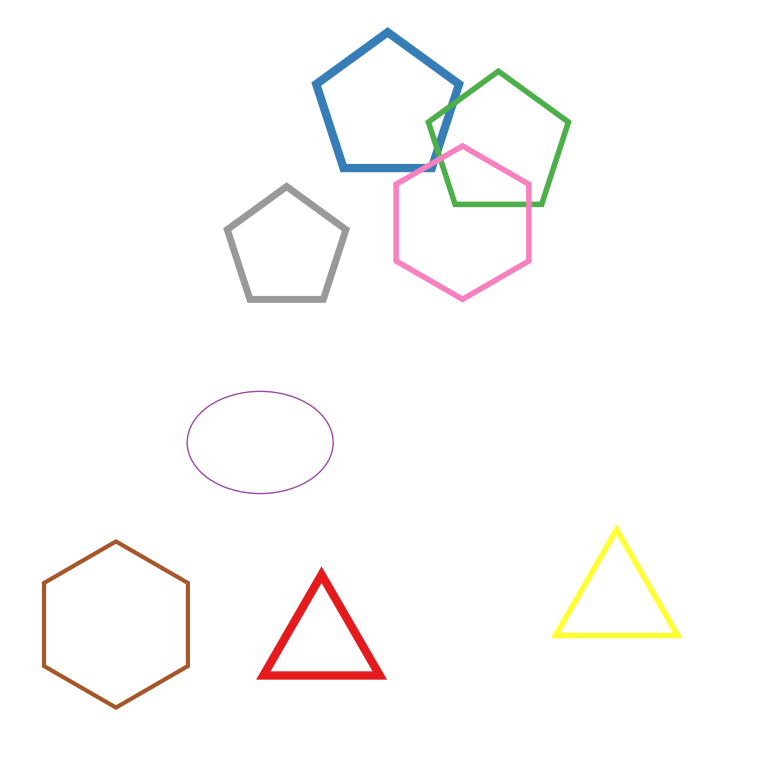[{"shape": "triangle", "thickness": 3, "radius": 0.44, "center": [0.418, 0.166]}, {"shape": "pentagon", "thickness": 3, "radius": 0.49, "center": [0.503, 0.861]}, {"shape": "pentagon", "thickness": 2, "radius": 0.48, "center": [0.647, 0.812]}, {"shape": "oval", "thickness": 0.5, "radius": 0.47, "center": [0.338, 0.425]}, {"shape": "triangle", "thickness": 2, "radius": 0.46, "center": [0.801, 0.221]}, {"shape": "hexagon", "thickness": 1.5, "radius": 0.54, "center": [0.151, 0.189]}, {"shape": "hexagon", "thickness": 2, "radius": 0.5, "center": [0.601, 0.711]}, {"shape": "pentagon", "thickness": 2.5, "radius": 0.41, "center": [0.372, 0.677]}]